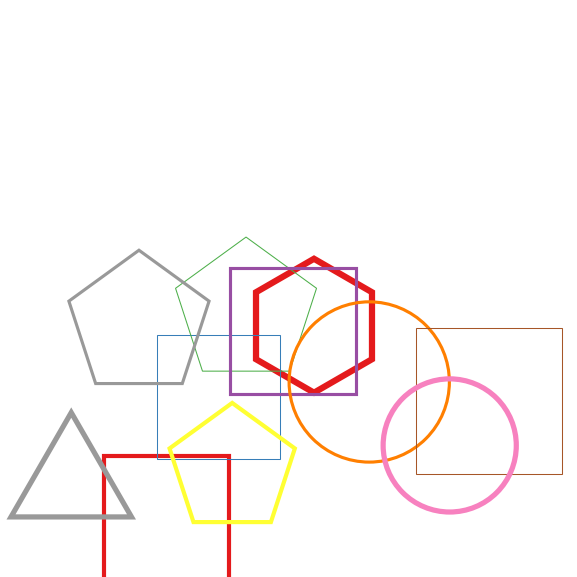[{"shape": "hexagon", "thickness": 3, "radius": 0.58, "center": [0.544, 0.435]}, {"shape": "square", "thickness": 2, "radius": 0.54, "center": [0.289, 0.102]}, {"shape": "square", "thickness": 0.5, "radius": 0.53, "center": [0.379, 0.312]}, {"shape": "pentagon", "thickness": 0.5, "radius": 0.64, "center": [0.426, 0.46]}, {"shape": "square", "thickness": 1.5, "radius": 0.54, "center": [0.507, 0.426]}, {"shape": "circle", "thickness": 1.5, "radius": 0.69, "center": [0.639, 0.338]}, {"shape": "pentagon", "thickness": 2, "radius": 0.57, "center": [0.402, 0.187]}, {"shape": "square", "thickness": 0.5, "radius": 0.63, "center": [0.847, 0.304]}, {"shape": "circle", "thickness": 2.5, "radius": 0.58, "center": [0.779, 0.228]}, {"shape": "pentagon", "thickness": 1.5, "radius": 0.64, "center": [0.241, 0.438]}, {"shape": "triangle", "thickness": 2.5, "radius": 0.6, "center": [0.123, 0.164]}]